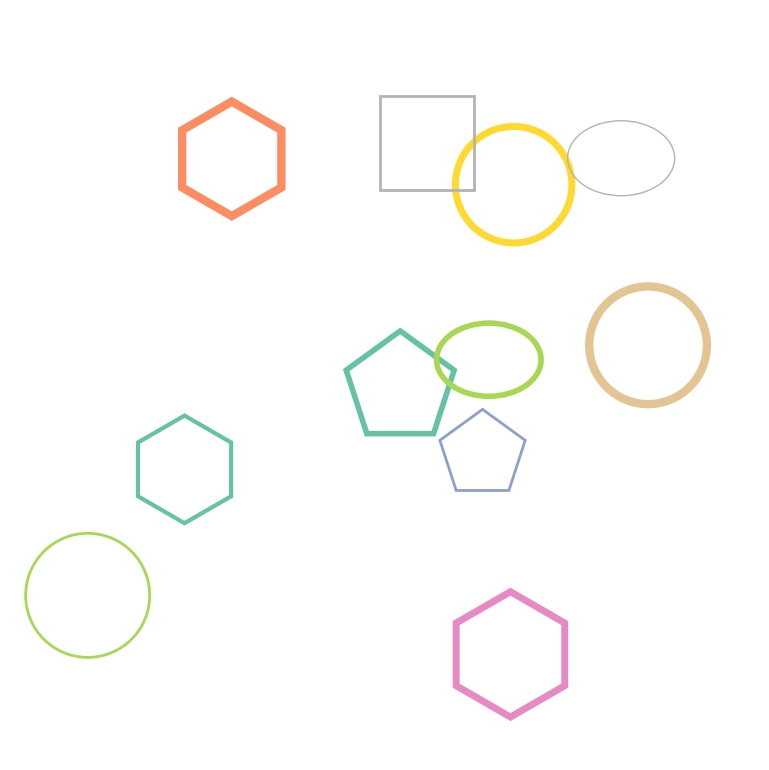[{"shape": "pentagon", "thickness": 2, "radius": 0.37, "center": [0.52, 0.496]}, {"shape": "hexagon", "thickness": 1.5, "radius": 0.35, "center": [0.24, 0.39]}, {"shape": "hexagon", "thickness": 3, "radius": 0.37, "center": [0.301, 0.794]}, {"shape": "pentagon", "thickness": 1, "radius": 0.29, "center": [0.627, 0.41]}, {"shape": "hexagon", "thickness": 2.5, "radius": 0.41, "center": [0.663, 0.15]}, {"shape": "oval", "thickness": 2, "radius": 0.34, "center": [0.635, 0.533]}, {"shape": "circle", "thickness": 1, "radius": 0.4, "center": [0.114, 0.227]}, {"shape": "circle", "thickness": 2.5, "radius": 0.38, "center": [0.667, 0.76]}, {"shape": "circle", "thickness": 3, "radius": 0.38, "center": [0.842, 0.552]}, {"shape": "oval", "thickness": 0.5, "radius": 0.35, "center": [0.807, 0.794]}, {"shape": "square", "thickness": 1, "radius": 0.31, "center": [0.554, 0.815]}]